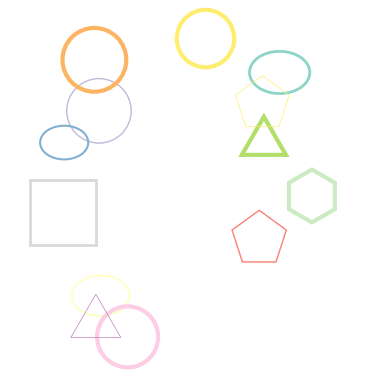[{"shape": "oval", "thickness": 2, "radius": 0.39, "center": [0.726, 0.812]}, {"shape": "oval", "thickness": 1, "radius": 0.37, "center": [0.261, 0.232]}, {"shape": "circle", "thickness": 1, "radius": 0.42, "center": [0.257, 0.712]}, {"shape": "pentagon", "thickness": 1, "radius": 0.37, "center": [0.673, 0.38]}, {"shape": "oval", "thickness": 1.5, "radius": 0.31, "center": [0.167, 0.63]}, {"shape": "circle", "thickness": 3, "radius": 0.41, "center": [0.245, 0.845]}, {"shape": "triangle", "thickness": 3, "radius": 0.33, "center": [0.685, 0.631]}, {"shape": "circle", "thickness": 3, "radius": 0.4, "center": [0.332, 0.125]}, {"shape": "square", "thickness": 2, "radius": 0.43, "center": [0.164, 0.448]}, {"shape": "triangle", "thickness": 0.5, "radius": 0.38, "center": [0.249, 0.161]}, {"shape": "hexagon", "thickness": 3, "radius": 0.34, "center": [0.81, 0.491]}, {"shape": "circle", "thickness": 3, "radius": 0.37, "center": [0.534, 0.9]}, {"shape": "pentagon", "thickness": 0.5, "radius": 0.37, "center": [0.681, 0.73]}]